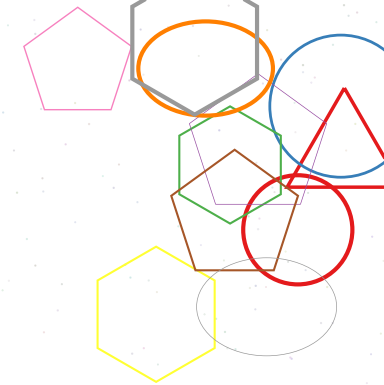[{"shape": "triangle", "thickness": 2.5, "radius": 0.86, "center": [0.894, 0.6]}, {"shape": "circle", "thickness": 3, "radius": 0.71, "center": [0.774, 0.403]}, {"shape": "circle", "thickness": 2, "radius": 0.92, "center": [0.885, 0.724]}, {"shape": "hexagon", "thickness": 1.5, "radius": 0.76, "center": [0.598, 0.572]}, {"shape": "pentagon", "thickness": 0.5, "radius": 0.94, "center": [0.67, 0.621]}, {"shape": "oval", "thickness": 3, "radius": 0.87, "center": [0.534, 0.822]}, {"shape": "hexagon", "thickness": 1.5, "radius": 0.88, "center": [0.406, 0.184]}, {"shape": "pentagon", "thickness": 1.5, "radius": 0.87, "center": [0.609, 0.438]}, {"shape": "pentagon", "thickness": 1, "radius": 0.74, "center": [0.202, 0.834]}, {"shape": "oval", "thickness": 0.5, "radius": 0.91, "center": [0.693, 0.203]}, {"shape": "hexagon", "thickness": 3, "radius": 0.94, "center": [0.506, 0.889]}]